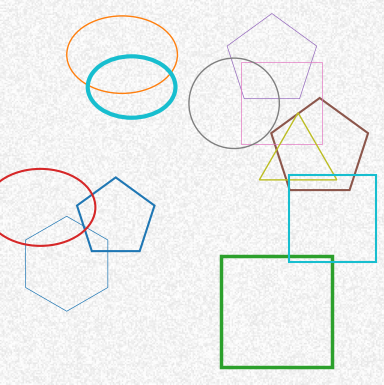[{"shape": "pentagon", "thickness": 1.5, "radius": 0.53, "center": [0.301, 0.433]}, {"shape": "hexagon", "thickness": 0.5, "radius": 0.62, "center": [0.173, 0.315]}, {"shape": "oval", "thickness": 1, "radius": 0.72, "center": [0.317, 0.858]}, {"shape": "square", "thickness": 2.5, "radius": 0.72, "center": [0.719, 0.19]}, {"shape": "oval", "thickness": 1.5, "radius": 0.71, "center": [0.105, 0.461]}, {"shape": "pentagon", "thickness": 0.5, "radius": 0.61, "center": [0.706, 0.843]}, {"shape": "pentagon", "thickness": 1.5, "radius": 0.66, "center": [0.83, 0.613]}, {"shape": "square", "thickness": 0.5, "radius": 0.53, "center": [0.73, 0.732]}, {"shape": "circle", "thickness": 1, "radius": 0.59, "center": [0.608, 0.732]}, {"shape": "triangle", "thickness": 1, "radius": 0.58, "center": [0.774, 0.591]}, {"shape": "square", "thickness": 1.5, "radius": 0.56, "center": [0.864, 0.432]}, {"shape": "oval", "thickness": 3, "radius": 0.57, "center": [0.342, 0.774]}]